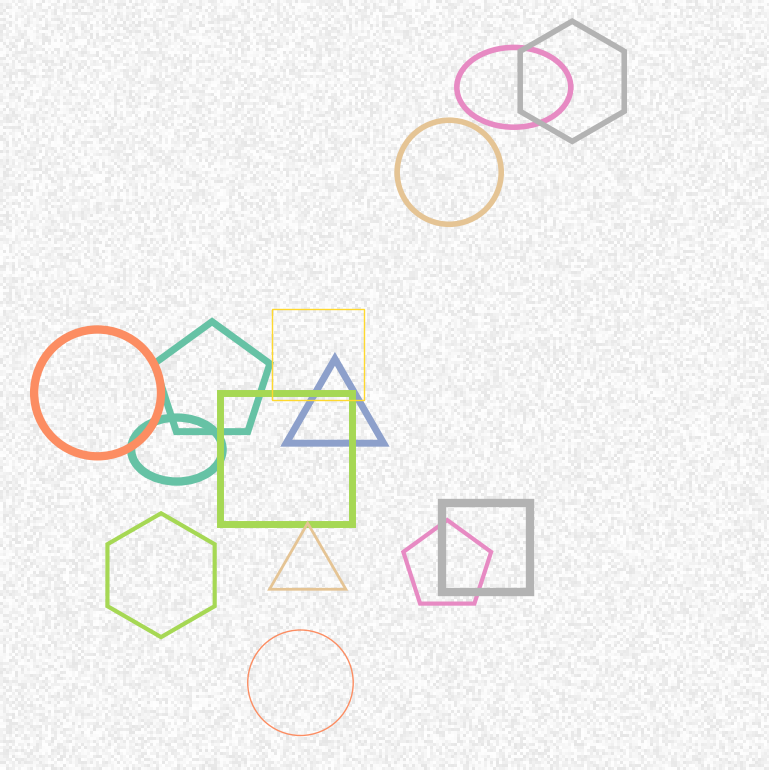[{"shape": "oval", "thickness": 3, "radius": 0.3, "center": [0.23, 0.416]}, {"shape": "pentagon", "thickness": 2.5, "radius": 0.39, "center": [0.275, 0.503]}, {"shape": "circle", "thickness": 3, "radius": 0.41, "center": [0.127, 0.49]}, {"shape": "circle", "thickness": 0.5, "radius": 0.34, "center": [0.39, 0.113]}, {"shape": "triangle", "thickness": 2.5, "radius": 0.37, "center": [0.435, 0.461]}, {"shape": "oval", "thickness": 2, "radius": 0.37, "center": [0.667, 0.887]}, {"shape": "pentagon", "thickness": 1.5, "radius": 0.3, "center": [0.581, 0.265]}, {"shape": "square", "thickness": 2.5, "radius": 0.43, "center": [0.371, 0.405]}, {"shape": "hexagon", "thickness": 1.5, "radius": 0.4, "center": [0.209, 0.253]}, {"shape": "square", "thickness": 0.5, "radius": 0.3, "center": [0.413, 0.54]}, {"shape": "triangle", "thickness": 1, "radius": 0.29, "center": [0.4, 0.263]}, {"shape": "circle", "thickness": 2, "radius": 0.34, "center": [0.583, 0.776]}, {"shape": "square", "thickness": 3, "radius": 0.29, "center": [0.632, 0.289]}, {"shape": "hexagon", "thickness": 2, "radius": 0.39, "center": [0.743, 0.894]}]